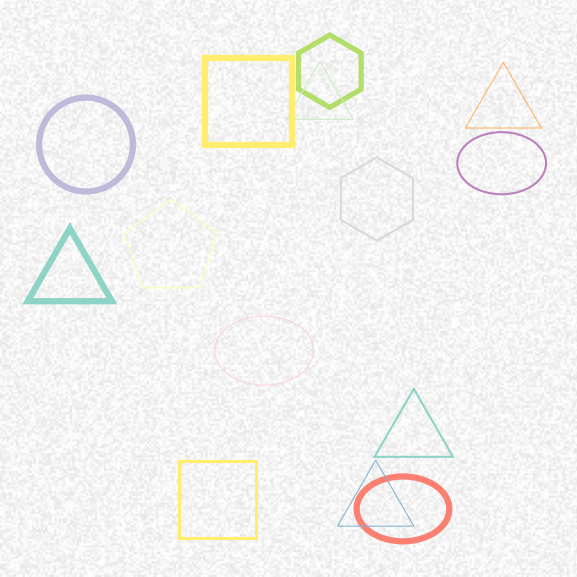[{"shape": "triangle", "thickness": 1, "radius": 0.39, "center": [0.717, 0.247]}, {"shape": "triangle", "thickness": 3, "radius": 0.42, "center": [0.121, 0.52]}, {"shape": "pentagon", "thickness": 0.5, "radius": 0.42, "center": [0.296, 0.569]}, {"shape": "circle", "thickness": 3, "radius": 0.41, "center": [0.149, 0.749]}, {"shape": "oval", "thickness": 3, "radius": 0.4, "center": [0.698, 0.118]}, {"shape": "triangle", "thickness": 0.5, "radius": 0.38, "center": [0.651, 0.126]}, {"shape": "triangle", "thickness": 0.5, "radius": 0.38, "center": [0.871, 0.815]}, {"shape": "hexagon", "thickness": 2.5, "radius": 0.31, "center": [0.571, 0.876]}, {"shape": "oval", "thickness": 0.5, "radius": 0.43, "center": [0.457, 0.392]}, {"shape": "hexagon", "thickness": 1, "radius": 0.36, "center": [0.653, 0.655]}, {"shape": "oval", "thickness": 1, "radius": 0.38, "center": [0.869, 0.716]}, {"shape": "triangle", "thickness": 0.5, "radius": 0.33, "center": [0.554, 0.826]}, {"shape": "square", "thickness": 1.5, "radius": 0.33, "center": [0.377, 0.134]}, {"shape": "square", "thickness": 3, "radius": 0.38, "center": [0.431, 0.823]}]